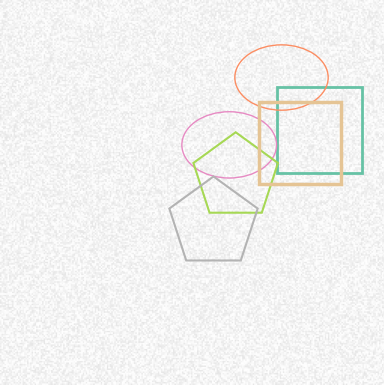[{"shape": "square", "thickness": 2, "radius": 0.56, "center": [0.83, 0.662]}, {"shape": "oval", "thickness": 1, "radius": 0.61, "center": [0.731, 0.799]}, {"shape": "oval", "thickness": 1, "radius": 0.61, "center": [0.595, 0.624]}, {"shape": "pentagon", "thickness": 1.5, "radius": 0.58, "center": [0.612, 0.541]}, {"shape": "square", "thickness": 2.5, "radius": 0.53, "center": [0.78, 0.628]}, {"shape": "pentagon", "thickness": 1.5, "radius": 0.6, "center": [0.555, 0.421]}]